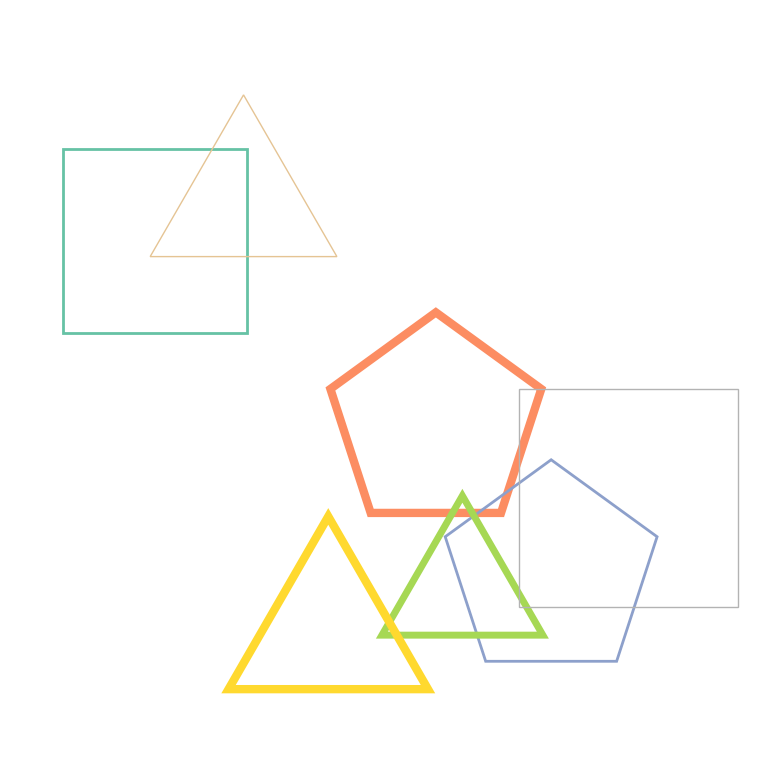[{"shape": "square", "thickness": 1, "radius": 0.6, "center": [0.202, 0.687]}, {"shape": "pentagon", "thickness": 3, "radius": 0.72, "center": [0.566, 0.45]}, {"shape": "pentagon", "thickness": 1, "radius": 0.72, "center": [0.716, 0.258]}, {"shape": "triangle", "thickness": 2.5, "radius": 0.6, "center": [0.601, 0.235]}, {"shape": "triangle", "thickness": 3, "radius": 0.75, "center": [0.426, 0.18]}, {"shape": "triangle", "thickness": 0.5, "radius": 0.7, "center": [0.316, 0.737]}, {"shape": "square", "thickness": 0.5, "radius": 0.71, "center": [0.816, 0.353]}]